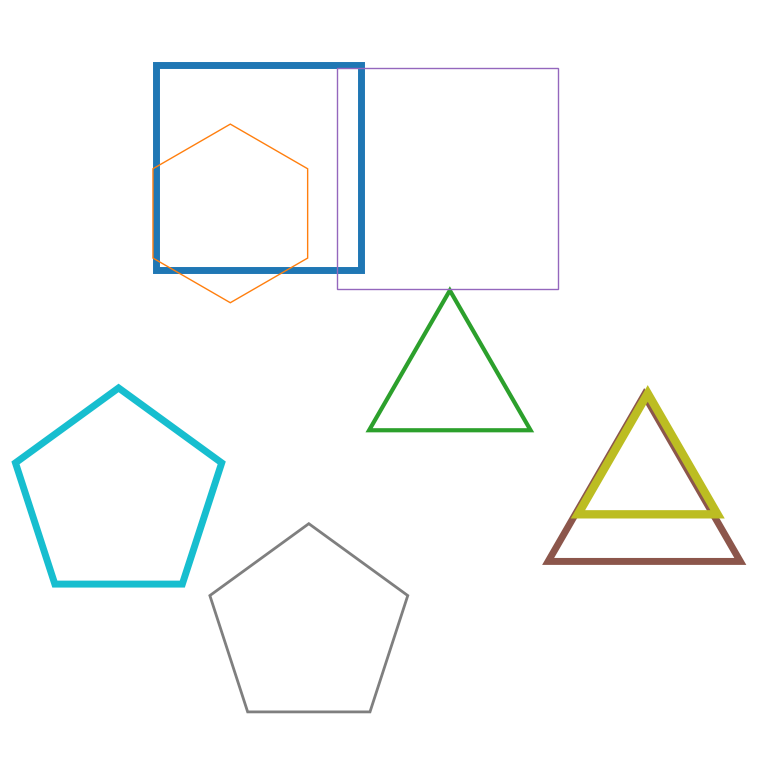[{"shape": "square", "thickness": 2.5, "radius": 0.67, "center": [0.335, 0.783]}, {"shape": "hexagon", "thickness": 0.5, "radius": 0.58, "center": [0.299, 0.723]}, {"shape": "triangle", "thickness": 1.5, "radius": 0.61, "center": [0.584, 0.502]}, {"shape": "square", "thickness": 0.5, "radius": 0.72, "center": [0.581, 0.768]}, {"shape": "triangle", "thickness": 2.5, "radius": 0.72, "center": [0.837, 0.343]}, {"shape": "pentagon", "thickness": 1, "radius": 0.68, "center": [0.401, 0.185]}, {"shape": "triangle", "thickness": 3, "radius": 0.52, "center": [0.841, 0.384]}, {"shape": "pentagon", "thickness": 2.5, "radius": 0.7, "center": [0.154, 0.355]}]